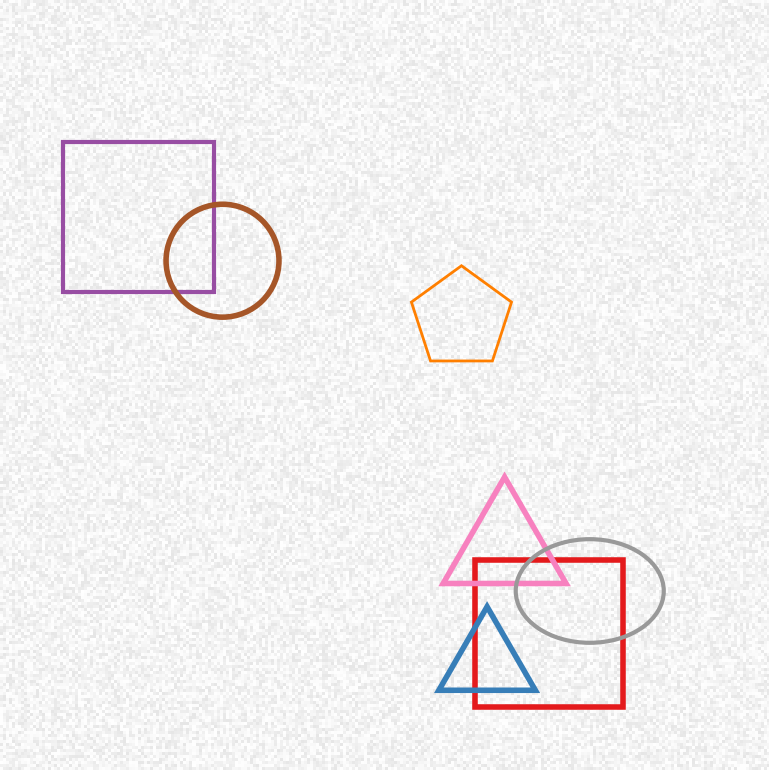[{"shape": "square", "thickness": 2, "radius": 0.48, "center": [0.713, 0.178]}, {"shape": "triangle", "thickness": 2, "radius": 0.36, "center": [0.633, 0.14]}, {"shape": "square", "thickness": 1.5, "radius": 0.49, "center": [0.18, 0.718]}, {"shape": "pentagon", "thickness": 1, "radius": 0.34, "center": [0.599, 0.587]}, {"shape": "circle", "thickness": 2, "radius": 0.37, "center": [0.289, 0.661]}, {"shape": "triangle", "thickness": 2, "radius": 0.46, "center": [0.655, 0.288]}, {"shape": "oval", "thickness": 1.5, "radius": 0.48, "center": [0.766, 0.232]}]